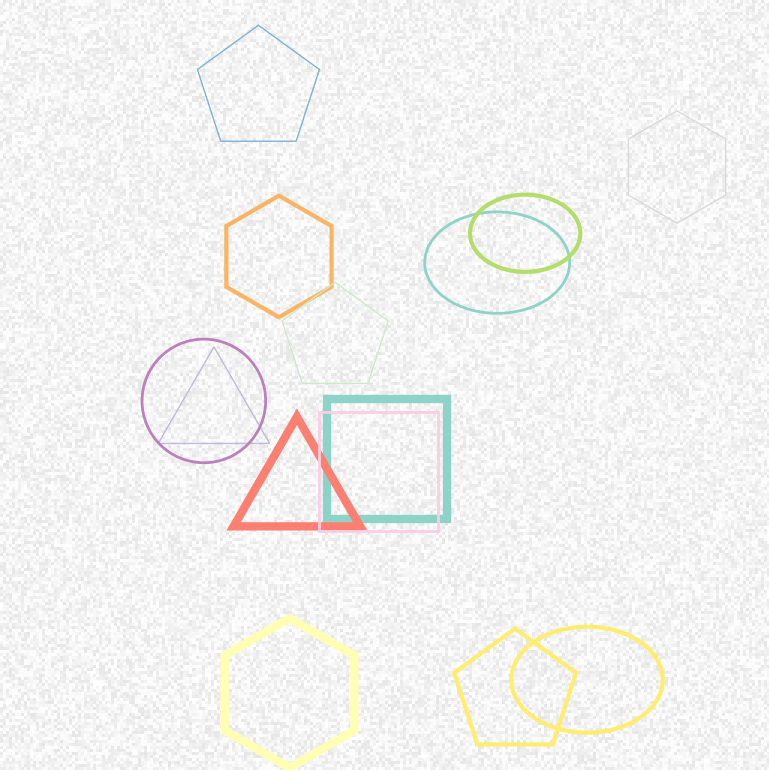[{"shape": "oval", "thickness": 1, "radius": 0.47, "center": [0.646, 0.659]}, {"shape": "square", "thickness": 3, "radius": 0.39, "center": [0.503, 0.404]}, {"shape": "hexagon", "thickness": 3, "radius": 0.49, "center": [0.376, 0.1]}, {"shape": "triangle", "thickness": 0.5, "radius": 0.42, "center": [0.278, 0.466]}, {"shape": "triangle", "thickness": 3, "radius": 0.47, "center": [0.386, 0.364]}, {"shape": "pentagon", "thickness": 0.5, "radius": 0.42, "center": [0.336, 0.884]}, {"shape": "hexagon", "thickness": 1.5, "radius": 0.39, "center": [0.362, 0.667]}, {"shape": "oval", "thickness": 1.5, "radius": 0.36, "center": [0.682, 0.697]}, {"shape": "square", "thickness": 1, "radius": 0.39, "center": [0.492, 0.388]}, {"shape": "hexagon", "thickness": 0.5, "radius": 0.36, "center": [0.879, 0.783]}, {"shape": "circle", "thickness": 1, "radius": 0.4, "center": [0.265, 0.479]}, {"shape": "pentagon", "thickness": 0.5, "radius": 0.36, "center": [0.435, 0.561]}, {"shape": "oval", "thickness": 1.5, "radius": 0.49, "center": [0.762, 0.117]}, {"shape": "pentagon", "thickness": 1.5, "radius": 0.42, "center": [0.669, 0.1]}]